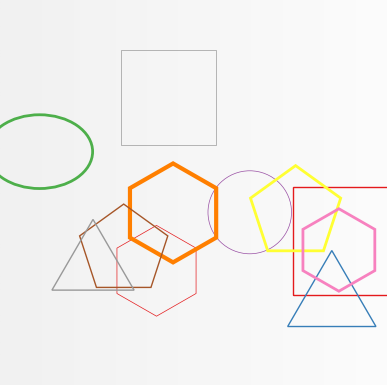[{"shape": "hexagon", "thickness": 0.5, "radius": 0.59, "center": [0.404, 0.297]}, {"shape": "square", "thickness": 1, "radius": 0.7, "center": [0.897, 0.373]}, {"shape": "triangle", "thickness": 1, "radius": 0.66, "center": [0.856, 0.218]}, {"shape": "oval", "thickness": 2, "radius": 0.68, "center": [0.102, 0.606]}, {"shape": "circle", "thickness": 0.5, "radius": 0.54, "center": [0.645, 0.449]}, {"shape": "hexagon", "thickness": 3, "radius": 0.64, "center": [0.447, 0.447]}, {"shape": "pentagon", "thickness": 2, "radius": 0.61, "center": [0.763, 0.448]}, {"shape": "pentagon", "thickness": 1, "radius": 0.6, "center": [0.319, 0.35]}, {"shape": "hexagon", "thickness": 2, "radius": 0.54, "center": [0.875, 0.351]}, {"shape": "triangle", "thickness": 1, "radius": 0.61, "center": [0.24, 0.308]}, {"shape": "square", "thickness": 0.5, "radius": 0.61, "center": [0.434, 0.747]}]